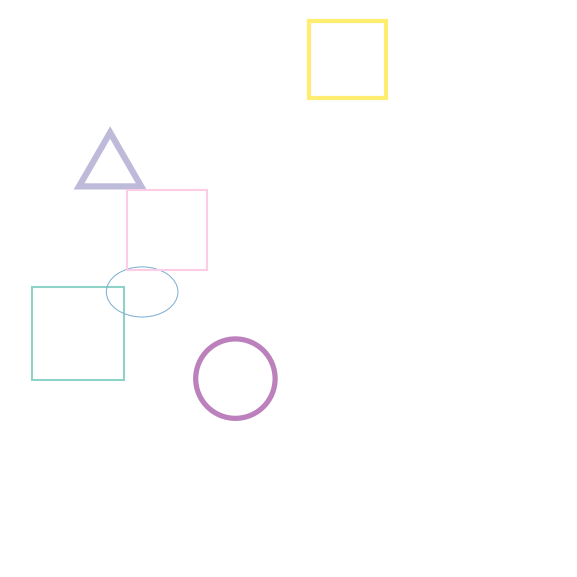[{"shape": "square", "thickness": 1, "radius": 0.4, "center": [0.135, 0.421]}, {"shape": "triangle", "thickness": 3, "radius": 0.31, "center": [0.191, 0.707]}, {"shape": "oval", "thickness": 0.5, "radius": 0.31, "center": [0.246, 0.494]}, {"shape": "square", "thickness": 1, "radius": 0.35, "center": [0.289, 0.601]}, {"shape": "circle", "thickness": 2.5, "radius": 0.34, "center": [0.408, 0.343]}, {"shape": "square", "thickness": 2, "radius": 0.33, "center": [0.601, 0.896]}]